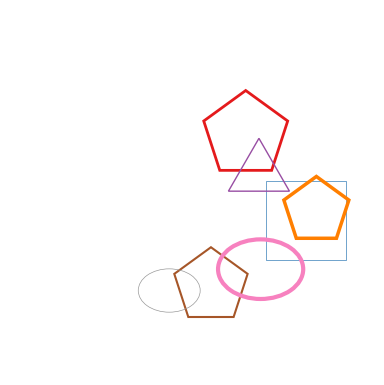[{"shape": "pentagon", "thickness": 2, "radius": 0.57, "center": [0.638, 0.65]}, {"shape": "square", "thickness": 0.5, "radius": 0.52, "center": [0.794, 0.427]}, {"shape": "triangle", "thickness": 1, "radius": 0.46, "center": [0.673, 0.549]}, {"shape": "pentagon", "thickness": 2.5, "radius": 0.44, "center": [0.822, 0.453]}, {"shape": "pentagon", "thickness": 1.5, "radius": 0.5, "center": [0.548, 0.258]}, {"shape": "oval", "thickness": 3, "radius": 0.55, "center": [0.677, 0.301]}, {"shape": "oval", "thickness": 0.5, "radius": 0.4, "center": [0.44, 0.245]}]